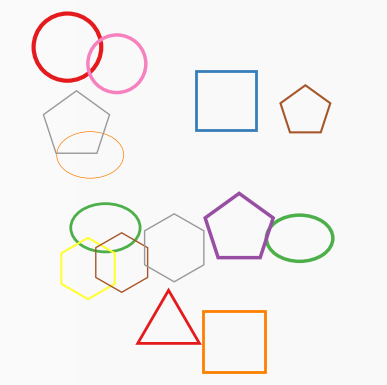[{"shape": "circle", "thickness": 3, "radius": 0.44, "center": [0.174, 0.878]}, {"shape": "triangle", "thickness": 2, "radius": 0.46, "center": [0.435, 0.154]}, {"shape": "square", "thickness": 2, "radius": 0.39, "center": [0.583, 0.739]}, {"shape": "oval", "thickness": 2, "radius": 0.45, "center": [0.272, 0.408]}, {"shape": "oval", "thickness": 2.5, "radius": 0.43, "center": [0.773, 0.381]}, {"shape": "pentagon", "thickness": 2.5, "radius": 0.46, "center": [0.617, 0.405]}, {"shape": "oval", "thickness": 0.5, "radius": 0.43, "center": [0.233, 0.598]}, {"shape": "square", "thickness": 2, "radius": 0.4, "center": [0.603, 0.113]}, {"shape": "hexagon", "thickness": 1.5, "radius": 0.4, "center": [0.227, 0.303]}, {"shape": "hexagon", "thickness": 1, "radius": 0.39, "center": [0.314, 0.318]}, {"shape": "pentagon", "thickness": 1.5, "radius": 0.34, "center": [0.788, 0.711]}, {"shape": "circle", "thickness": 2.5, "radius": 0.37, "center": [0.302, 0.834]}, {"shape": "hexagon", "thickness": 1, "radius": 0.44, "center": [0.45, 0.356]}, {"shape": "pentagon", "thickness": 1, "radius": 0.45, "center": [0.197, 0.674]}]